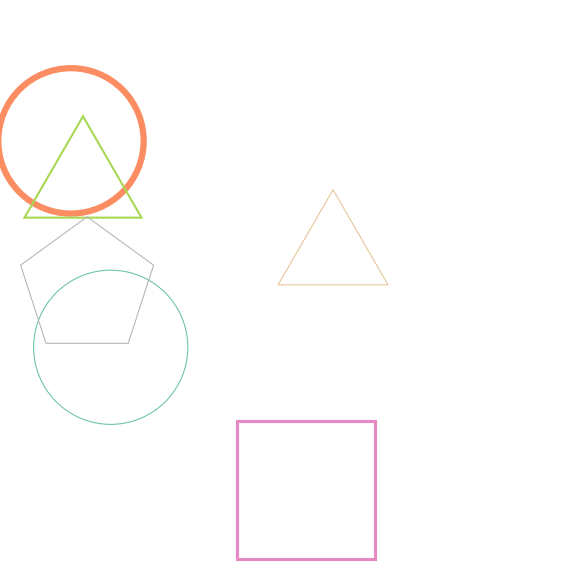[{"shape": "circle", "thickness": 0.5, "radius": 0.67, "center": [0.192, 0.398]}, {"shape": "circle", "thickness": 3, "radius": 0.63, "center": [0.123, 0.755]}, {"shape": "square", "thickness": 1.5, "radius": 0.6, "center": [0.53, 0.15]}, {"shape": "triangle", "thickness": 1, "radius": 0.59, "center": [0.144, 0.681]}, {"shape": "triangle", "thickness": 0.5, "radius": 0.55, "center": [0.577, 0.561]}, {"shape": "pentagon", "thickness": 0.5, "radius": 0.61, "center": [0.151, 0.503]}]